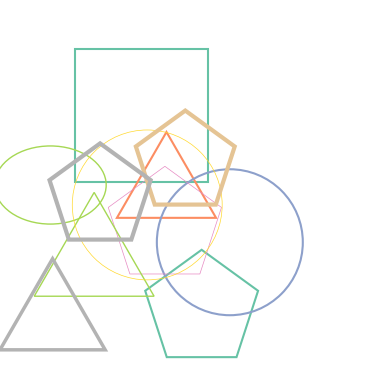[{"shape": "square", "thickness": 1.5, "radius": 0.86, "center": [0.367, 0.7]}, {"shape": "pentagon", "thickness": 1.5, "radius": 0.77, "center": [0.524, 0.197]}, {"shape": "triangle", "thickness": 1.5, "radius": 0.74, "center": [0.432, 0.508]}, {"shape": "circle", "thickness": 1.5, "radius": 0.95, "center": [0.597, 0.371]}, {"shape": "pentagon", "thickness": 0.5, "radius": 0.77, "center": [0.428, 0.413]}, {"shape": "triangle", "thickness": 1, "radius": 0.9, "center": [0.245, 0.32]}, {"shape": "oval", "thickness": 1, "radius": 0.72, "center": [0.131, 0.519]}, {"shape": "circle", "thickness": 0.5, "radius": 0.97, "center": [0.382, 0.468]}, {"shape": "pentagon", "thickness": 3, "radius": 0.67, "center": [0.481, 0.578]}, {"shape": "triangle", "thickness": 2.5, "radius": 0.79, "center": [0.137, 0.17]}, {"shape": "pentagon", "thickness": 3, "radius": 0.69, "center": [0.26, 0.489]}]